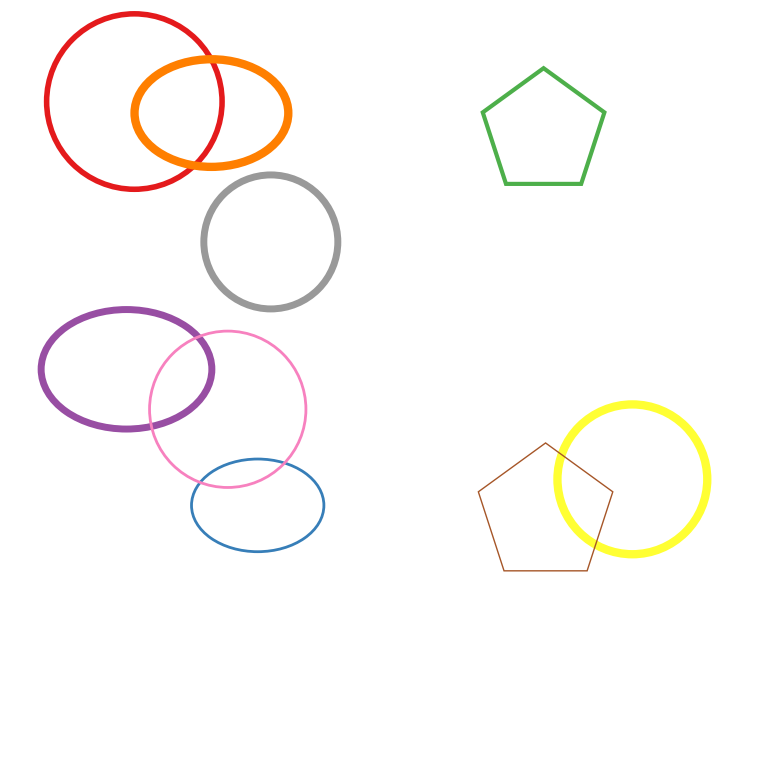[{"shape": "circle", "thickness": 2, "radius": 0.57, "center": [0.174, 0.868]}, {"shape": "oval", "thickness": 1, "radius": 0.43, "center": [0.335, 0.344]}, {"shape": "pentagon", "thickness": 1.5, "radius": 0.42, "center": [0.706, 0.828]}, {"shape": "oval", "thickness": 2.5, "radius": 0.55, "center": [0.164, 0.52]}, {"shape": "oval", "thickness": 3, "radius": 0.5, "center": [0.275, 0.853]}, {"shape": "circle", "thickness": 3, "radius": 0.49, "center": [0.821, 0.378]}, {"shape": "pentagon", "thickness": 0.5, "radius": 0.46, "center": [0.709, 0.333]}, {"shape": "circle", "thickness": 1, "radius": 0.51, "center": [0.296, 0.468]}, {"shape": "circle", "thickness": 2.5, "radius": 0.44, "center": [0.352, 0.686]}]